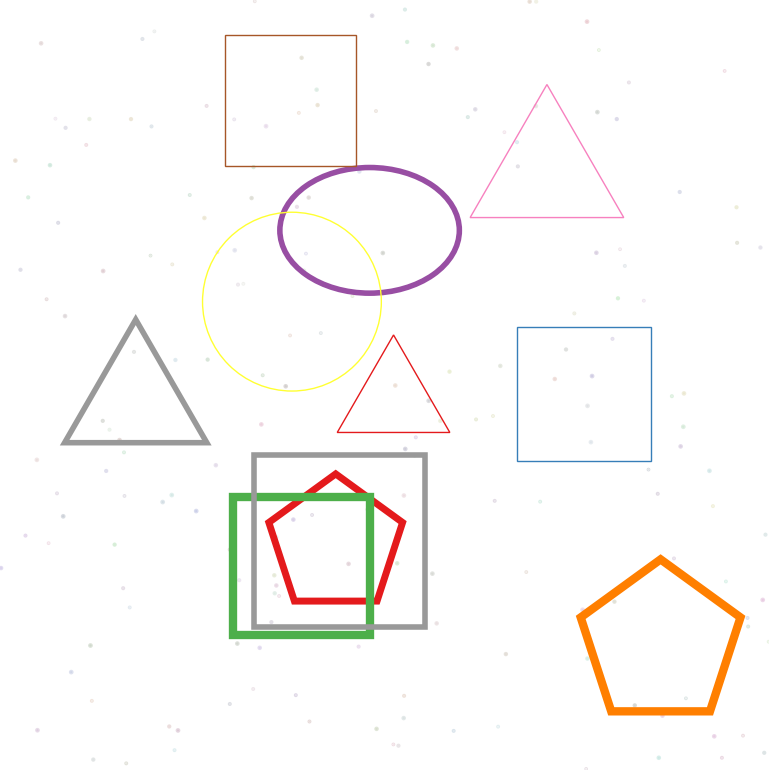[{"shape": "pentagon", "thickness": 2.5, "radius": 0.46, "center": [0.436, 0.293]}, {"shape": "triangle", "thickness": 0.5, "radius": 0.42, "center": [0.511, 0.481]}, {"shape": "square", "thickness": 0.5, "radius": 0.44, "center": [0.758, 0.488]}, {"shape": "square", "thickness": 3, "radius": 0.45, "center": [0.391, 0.265]}, {"shape": "oval", "thickness": 2, "radius": 0.58, "center": [0.48, 0.701]}, {"shape": "pentagon", "thickness": 3, "radius": 0.55, "center": [0.858, 0.164]}, {"shape": "circle", "thickness": 0.5, "radius": 0.58, "center": [0.379, 0.608]}, {"shape": "square", "thickness": 0.5, "radius": 0.42, "center": [0.377, 0.87]}, {"shape": "triangle", "thickness": 0.5, "radius": 0.58, "center": [0.71, 0.775]}, {"shape": "square", "thickness": 2, "radius": 0.56, "center": [0.441, 0.297]}, {"shape": "triangle", "thickness": 2, "radius": 0.53, "center": [0.176, 0.478]}]